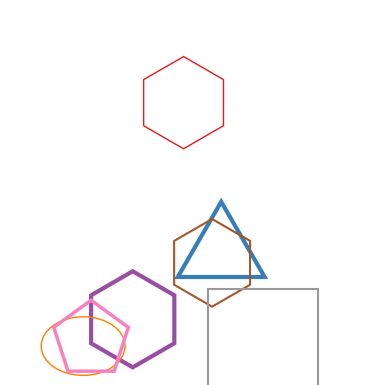[{"shape": "hexagon", "thickness": 1, "radius": 0.6, "center": [0.477, 0.733]}, {"shape": "triangle", "thickness": 3, "radius": 0.65, "center": [0.575, 0.346]}, {"shape": "hexagon", "thickness": 3, "radius": 0.62, "center": [0.345, 0.171]}, {"shape": "oval", "thickness": 1, "radius": 0.54, "center": [0.216, 0.101]}, {"shape": "hexagon", "thickness": 1.5, "radius": 0.57, "center": [0.551, 0.317]}, {"shape": "pentagon", "thickness": 2.5, "radius": 0.51, "center": [0.236, 0.118]}, {"shape": "square", "thickness": 1.5, "radius": 0.72, "center": [0.684, 0.105]}]